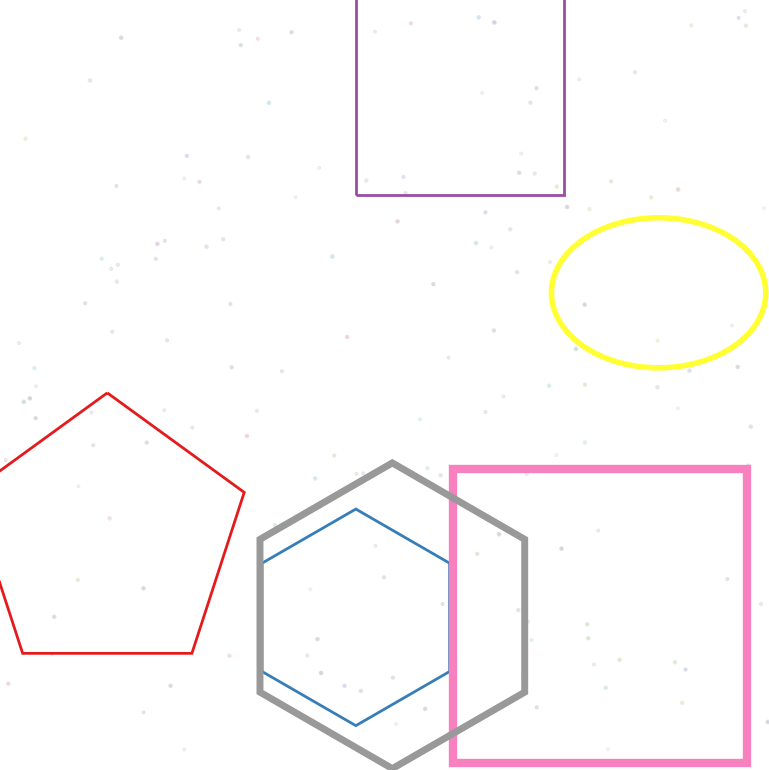[{"shape": "pentagon", "thickness": 1, "radius": 0.93, "center": [0.139, 0.303]}, {"shape": "hexagon", "thickness": 1, "radius": 0.7, "center": [0.462, 0.198]}, {"shape": "square", "thickness": 1, "radius": 0.68, "center": [0.597, 0.882]}, {"shape": "oval", "thickness": 2, "radius": 0.7, "center": [0.855, 0.62]}, {"shape": "square", "thickness": 3, "radius": 0.96, "center": [0.779, 0.2]}, {"shape": "hexagon", "thickness": 2.5, "radius": 0.99, "center": [0.51, 0.2]}]